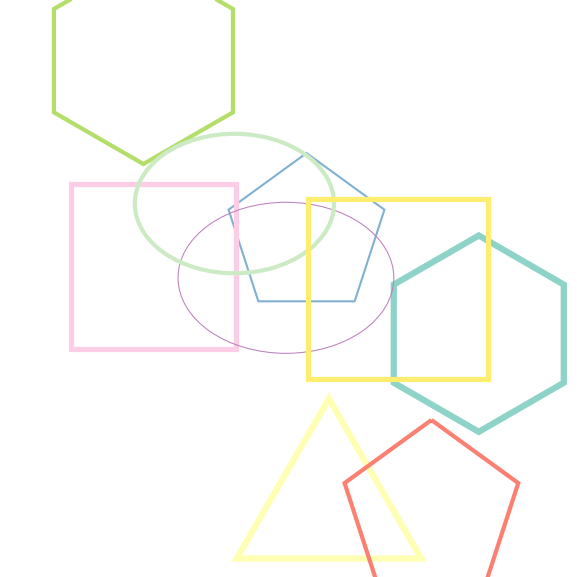[{"shape": "hexagon", "thickness": 3, "radius": 0.85, "center": [0.829, 0.421]}, {"shape": "triangle", "thickness": 3, "radius": 0.92, "center": [0.57, 0.124]}, {"shape": "pentagon", "thickness": 2, "radius": 0.79, "center": [0.747, 0.114]}, {"shape": "pentagon", "thickness": 1, "radius": 0.71, "center": [0.531, 0.592]}, {"shape": "hexagon", "thickness": 2, "radius": 0.89, "center": [0.248, 0.894]}, {"shape": "square", "thickness": 2.5, "radius": 0.72, "center": [0.266, 0.538]}, {"shape": "oval", "thickness": 0.5, "radius": 0.93, "center": [0.495, 0.518]}, {"shape": "oval", "thickness": 2, "radius": 0.86, "center": [0.406, 0.647]}, {"shape": "square", "thickness": 2.5, "radius": 0.78, "center": [0.69, 0.498]}]